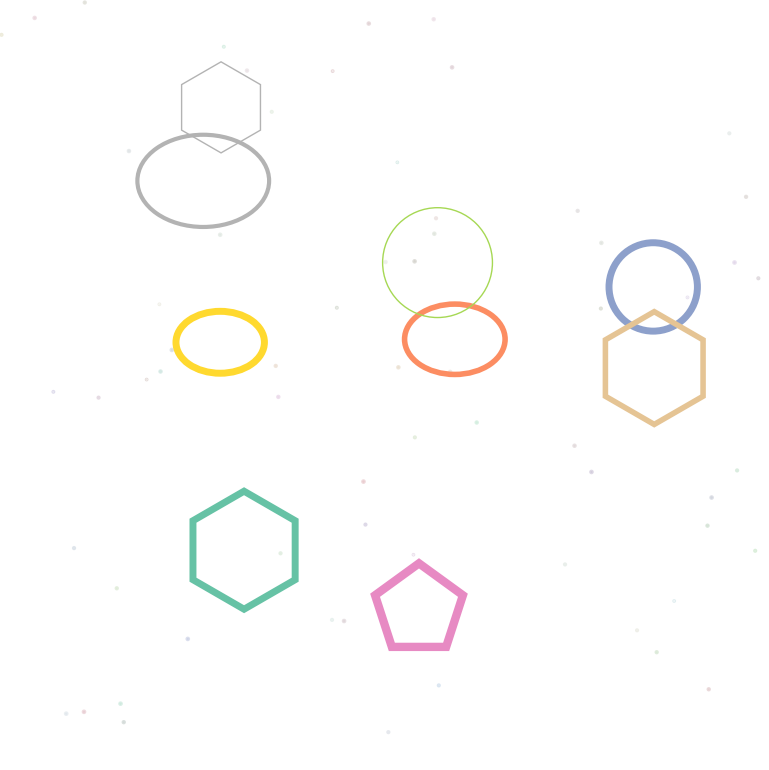[{"shape": "hexagon", "thickness": 2.5, "radius": 0.38, "center": [0.317, 0.285]}, {"shape": "oval", "thickness": 2, "radius": 0.33, "center": [0.591, 0.559]}, {"shape": "circle", "thickness": 2.5, "radius": 0.29, "center": [0.848, 0.627]}, {"shape": "pentagon", "thickness": 3, "radius": 0.3, "center": [0.544, 0.208]}, {"shape": "circle", "thickness": 0.5, "radius": 0.36, "center": [0.568, 0.659]}, {"shape": "oval", "thickness": 2.5, "radius": 0.29, "center": [0.286, 0.555]}, {"shape": "hexagon", "thickness": 2, "radius": 0.37, "center": [0.85, 0.522]}, {"shape": "oval", "thickness": 1.5, "radius": 0.43, "center": [0.264, 0.765]}, {"shape": "hexagon", "thickness": 0.5, "radius": 0.3, "center": [0.287, 0.861]}]